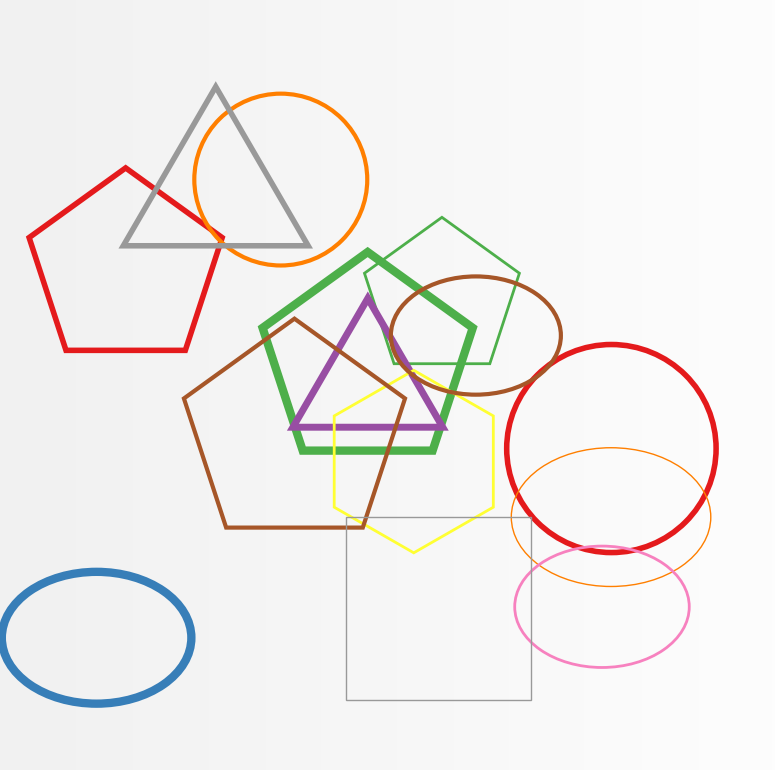[{"shape": "pentagon", "thickness": 2, "radius": 0.65, "center": [0.162, 0.651]}, {"shape": "circle", "thickness": 2, "radius": 0.68, "center": [0.789, 0.417]}, {"shape": "oval", "thickness": 3, "radius": 0.61, "center": [0.125, 0.172]}, {"shape": "pentagon", "thickness": 1, "radius": 0.53, "center": [0.57, 0.613]}, {"shape": "pentagon", "thickness": 3, "radius": 0.71, "center": [0.474, 0.53]}, {"shape": "triangle", "thickness": 2.5, "radius": 0.56, "center": [0.475, 0.501]}, {"shape": "circle", "thickness": 1.5, "radius": 0.56, "center": [0.362, 0.767]}, {"shape": "oval", "thickness": 0.5, "radius": 0.64, "center": [0.788, 0.328]}, {"shape": "hexagon", "thickness": 1, "radius": 0.59, "center": [0.534, 0.401]}, {"shape": "oval", "thickness": 1.5, "radius": 0.55, "center": [0.614, 0.564]}, {"shape": "pentagon", "thickness": 1.5, "radius": 0.75, "center": [0.38, 0.436]}, {"shape": "oval", "thickness": 1, "radius": 0.56, "center": [0.777, 0.212]}, {"shape": "triangle", "thickness": 2, "radius": 0.69, "center": [0.278, 0.75]}, {"shape": "square", "thickness": 0.5, "radius": 0.6, "center": [0.566, 0.21]}]